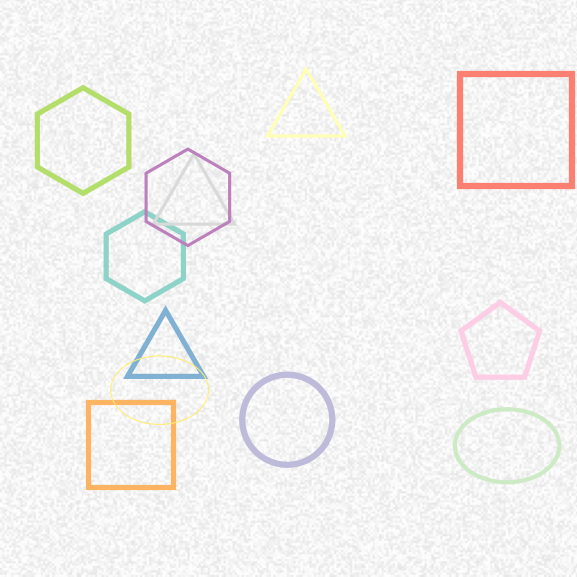[{"shape": "hexagon", "thickness": 2.5, "radius": 0.39, "center": [0.251, 0.555]}, {"shape": "triangle", "thickness": 1.5, "radius": 0.39, "center": [0.53, 0.802]}, {"shape": "circle", "thickness": 3, "radius": 0.39, "center": [0.497, 0.272]}, {"shape": "square", "thickness": 3, "radius": 0.48, "center": [0.893, 0.773]}, {"shape": "triangle", "thickness": 2.5, "radius": 0.38, "center": [0.287, 0.385]}, {"shape": "square", "thickness": 2.5, "radius": 0.37, "center": [0.226, 0.229]}, {"shape": "hexagon", "thickness": 2.5, "radius": 0.46, "center": [0.144, 0.756]}, {"shape": "pentagon", "thickness": 2.5, "radius": 0.36, "center": [0.866, 0.404]}, {"shape": "triangle", "thickness": 1.5, "radius": 0.41, "center": [0.336, 0.652]}, {"shape": "hexagon", "thickness": 1.5, "radius": 0.42, "center": [0.325, 0.657]}, {"shape": "oval", "thickness": 2, "radius": 0.45, "center": [0.878, 0.227]}, {"shape": "oval", "thickness": 0.5, "radius": 0.42, "center": [0.276, 0.324]}]